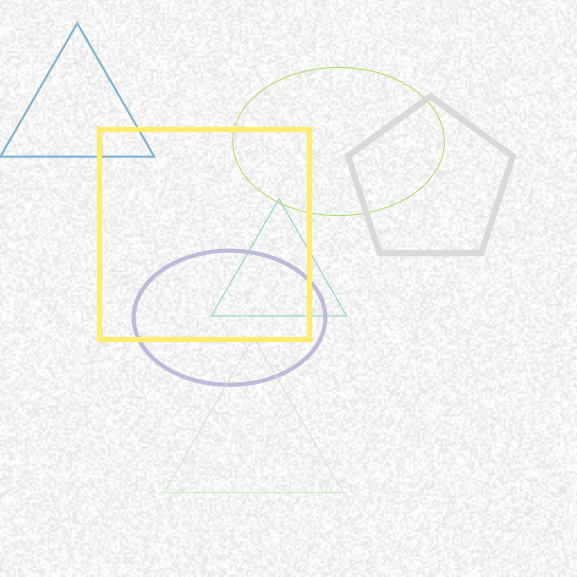[{"shape": "triangle", "thickness": 0.5, "radius": 0.68, "center": [0.483, 0.52]}, {"shape": "oval", "thickness": 2, "radius": 0.83, "center": [0.397, 0.449]}, {"shape": "triangle", "thickness": 1, "radius": 0.77, "center": [0.134, 0.805]}, {"shape": "oval", "thickness": 0.5, "radius": 0.92, "center": [0.586, 0.754]}, {"shape": "pentagon", "thickness": 3, "radius": 0.75, "center": [0.745, 0.682]}, {"shape": "triangle", "thickness": 0.5, "radius": 0.9, "center": [0.439, 0.236]}, {"shape": "square", "thickness": 2.5, "radius": 0.91, "center": [0.354, 0.594]}]